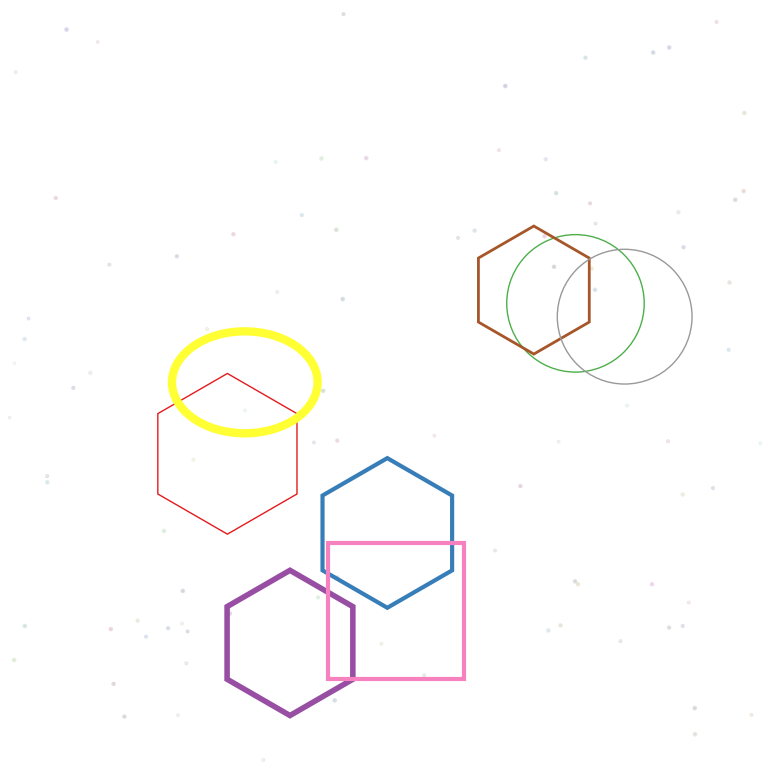[{"shape": "hexagon", "thickness": 0.5, "radius": 0.52, "center": [0.295, 0.411]}, {"shape": "hexagon", "thickness": 1.5, "radius": 0.49, "center": [0.503, 0.308]}, {"shape": "circle", "thickness": 0.5, "radius": 0.45, "center": [0.747, 0.606]}, {"shape": "hexagon", "thickness": 2, "radius": 0.47, "center": [0.377, 0.165]}, {"shape": "oval", "thickness": 3, "radius": 0.47, "center": [0.318, 0.503]}, {"shape": "hexagon", "thickness": 1, "radius": 0.42, "center": [0.693, 0.623]}, {"shape": "square", "thickness": 1.5, "radius": 0.44, "center": [0.515, 0.207]}, {"shape": "circle", "thickness": 0.5, "radius": 0.44, "center": [0.811, 0.589]}]